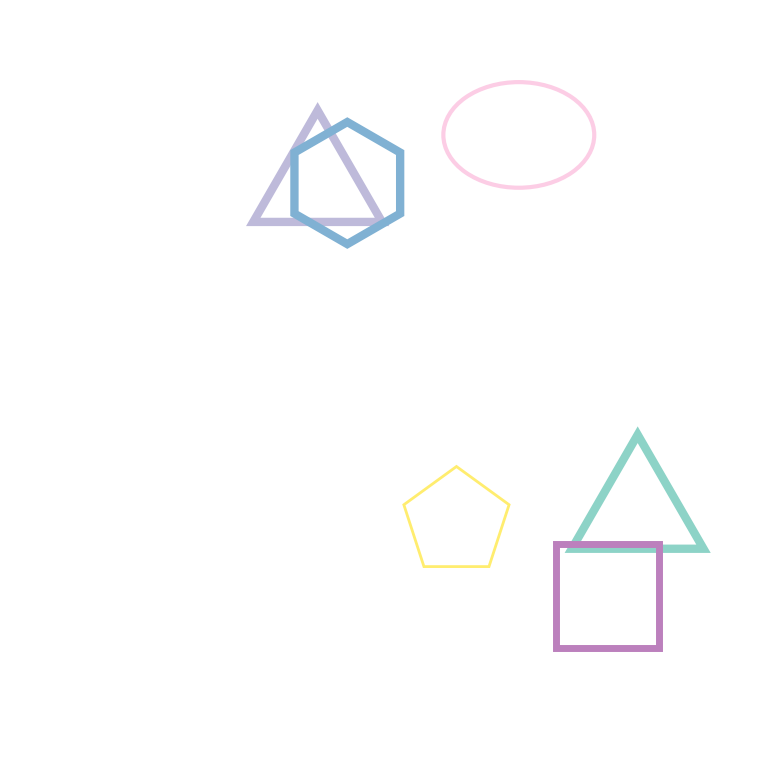[{"shape": "triangle", "thickness": 3, "radius": 0.49, "center": [0.828, 0.337]}, {"shape": "triangle", "thickness": 3, "radius": 0.48, "center": [0.413, 0.76]}, {"shape": "hexagon", "thickness": 3, "radius": 0.4, "center": [0.451, 0.762]}, {"shape": "oval", "thickness": 1.5, "radius": 0.49, "center": [0.674, 0.825]}, {"shape": "square", "thickness": 2.5, "radius": 0.34, "center": [0.789, 0.226]}, {"shape": "pentagon", "thickness": 1, "radius": 0.36, "center": [0.593, 0.322]}]